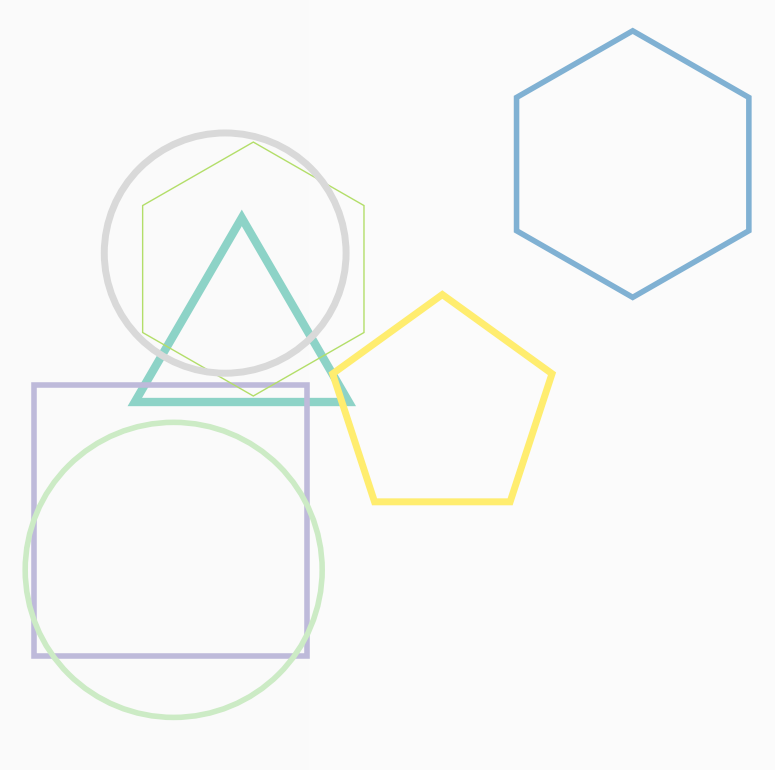[{"shape": "triangle", "thickness": 3, "radius": 0.8, "center": [0.312, 0.558]}, {"shape": "square", "thickness": 2, "radius": 0.88, "center": [0.22, 0.324]}, {"shape": "hexagon", "thickness": 2, "radius": 0.87, "center": [0.816, 0.787]}, {"shape": "hexagon", "thickness": 0.5, "radius": 0.82, "center": [0.327, 0.651]}, {"shape": "circle", "thickness": 2.5, "radius": 0.78, "center": [0.291, 0.671]}, {"shape": "circle", "thickness": 2, "radius": 0.96, "center": [0.224, 0.26]}, {"shape": "pentagon", "thickness": 2.5, "radius": 0.74, "center": [0.571, 0.469]}]